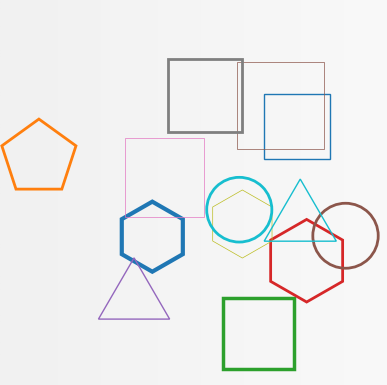[{"shape": "square", "thickness": 1, "radius": 0.43, "center": [0.766, 0.671]}, {"shape": "hexagon", "thickness": 3, "radius": 0.45, "center": [0.393, 0.385]}, {"shape": "pentagon", "thickness": 2, "radius": 0.5, "center": [0.1, 0.59]}, {"shape": "square", "thickness": 2.5, "radius": 0.46, "center": [0.668, 0.133]}, {"shape": "hexagon", "thickness": 2, "radius": 0.54, "center": [0.791, 0.323]}, {"shape": "triangle", "thickness": 1, "radius": 0.53, "center": [0.346, 0.224]}, {"shape": "square", "thickness": 0.5, "radius": 0.56, "center": [0.724, 0.725]}, {"shape": "circle", "thickness": 2, "radius": 0.42, "center": [0.892, 0.388]}, {"shape": "square", "thickness": 0.5, "radius": 0.51, "center": [0.425, 0.54]}, {"shape": "square", "thickness": 2, "radius": 0.47, "center": [0.529, 0.752]}, {"shape": "hexagon", "thickness": 0.5, "radius": 0.44, "center": [0.625, 0.418]}, {"shape": "circle", "thickness": 2, "radius": 0.42, "center": [0.618, 0.455]}, {"shape": "triangle", "thickness": 1, "radius": 0.54, "center": [0.775, 0.427]}]